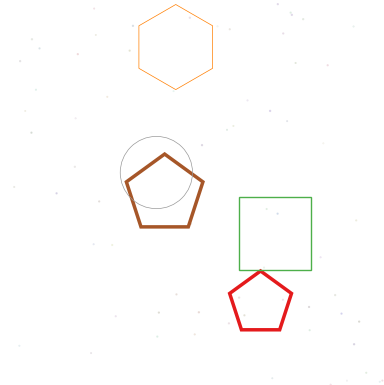[{"shape": "pentagon", "thickness": 2.5, "radius": 0.42, "center": [0.677, 0.212]}, {"shape": "square", "thickness": 1, "radius": 0.47, "center": [0.713, 0.393]}, {"shape": "hexagon", "thickness": 0.5, "radius": 0.55, "center": [0.456, 0.878]}, {"shape": "pentagon", "thickness": 2.5, "radius": 0.52, "center": [0.428, 0.495]}, {"shape": "circle", "thickness": 0.5, "radius": 0.47, "center": [0.406, 0.552]}]